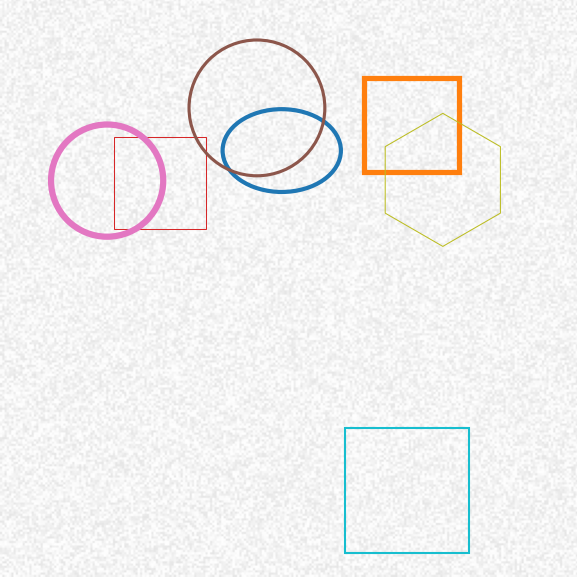[{"shape": "oval", "thickness": 2, "radius": 0.51, "center": [0.488, 0.738]}, {"shape": "square", "thickness": 2.5, "radius": 0.41, "center": [0.713, 0.783]}, {"shape": "square", "thickness": 0.5, "radius": 0.4, "center": [0.277, 0.682]}, {"shape": "circle", "thickness": 1.5, "radius": 0.59, "center": [0.445, 0.812]}, {"shape": "circle", "thickness": 3, "radius": 0.49, "center": [0.186, 0.686]}, {"shape": "hexagon", "thickness": 0.5, "radius": 0.58, "center": [0.767, 0.688]}, {"shape": "square", "thickness": 1, "radius": 0.54, "center": [0.705, 0.15]}]